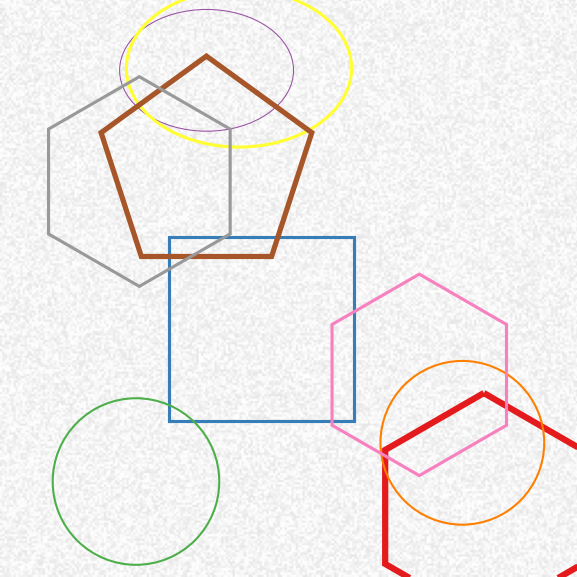[{"shape": "hexagon", "thickness": 3, "radius": 0.99, "center": [0.838, 0.121]}, {"shape": "square", "thickness": 1.5, "radius": 0.8, "center": [0.453, 0.43]}, {"shape": "circle", "thickness": 1, "radius": 0.72, "center": [0.235, 0.165]}, {"shape": "oval", "thickness": 0.5, "radius": 0.75, "center": [0.358, 0.877]}, {"shape": "circle", "thickness": 1, "radius": 0.71, "center": [0.801, 0.232]}, {"shape": "oval", "thickness": 1.5, "radius": 0.98, "center": [0.414, 0.881]}, {"shape": "pentagon", "thickness": 2.5, "radius": 0.96, "center": [0.357, 0.71]}, {"shape": "hexagon", "thickness": 1.5, "radius": 0.87, "center": [0.726, 0.35]}, {"shape": "hexagon", "thickness": 1.5, "radius": 0.91, "center": [0.241, 0.685]}]